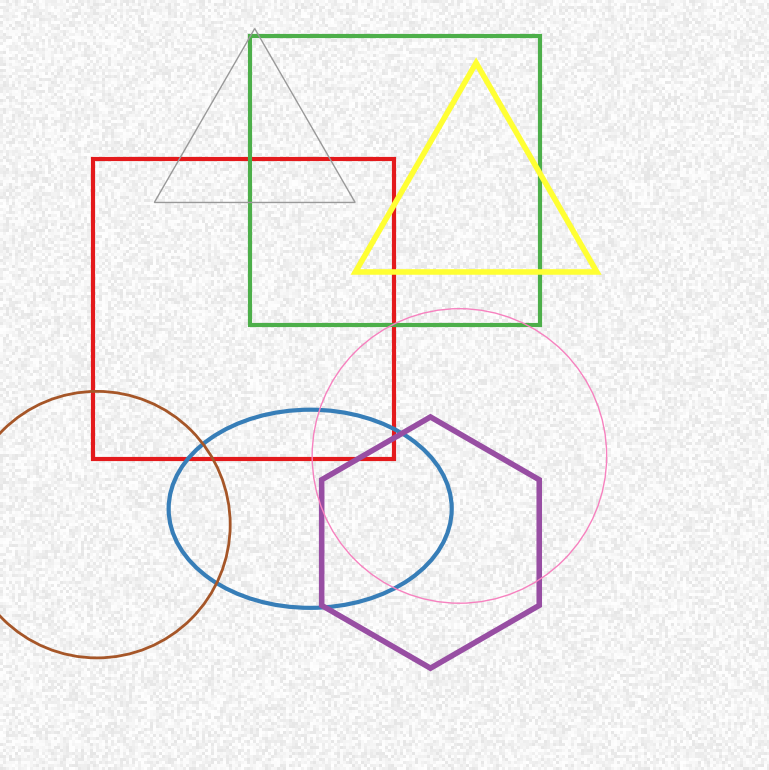[{"shape": "square", "thickness": 1.5, "radius": 0.98, "center": [0.316, 0.599]}, {"shape": "oval", "thickness": 1.5, "radius": 0.92, "center": [0.403, 0.339]}, {"shape": "square", "thickness": 1.5, "radius": 0.94, "center": [0.513, 0.766]}, {"shape": "hexagon", "thickness": 2, "radius": 0.82, "center": [0.559, 0.295]}, {"shape": "triangle", "thickness": 2, "radius": 0.91, "center": [0.618, 0.737]}, {"shape": "circle", "thickness": 1, "radius": 0.87, "center": [0.126, 0.319]}, {"shape": "circle", "thickness": 0.5, "radius": 0.96, "center": [0.597, 0.408]}, {"shape": "triangle", "thickness": 0.5, "radius": 0.75, "center": [0.331, 0.812]}]